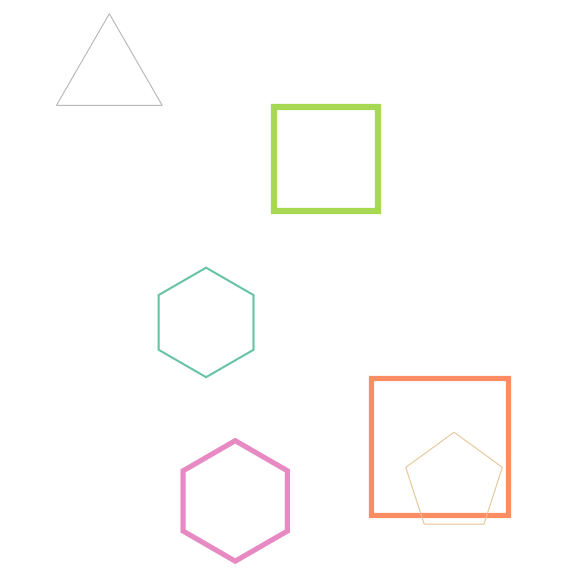[{"shape": "hexagon", "thickness": 1, "radius": 0.47, "center": [0.357, 0.441]}, {"shape": "square", "thickness": 2.5, "radius": 0.59, "center": [0.761, 0.226]}, {"shape": "hexagon", "thickness": 2.5, "radius": 0.52, "center": [0.407, 0.132]}, {"shape": "square", "thickness": 3, "radius": 0.45, "center": [0.565, 0.724]}, {"shape": "pentagon", "thickness": 0.5, "radius": 0.44, "center": [0.786, 0.163]}, {"shape": "triangle", "thickness": 0.5, "radius": 0.53, "center": [0.189, 0.87]}]